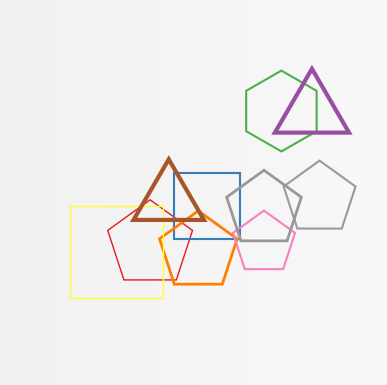[{"shape": "pentagon", "thickness": 1, "radius": 0.58, "center": [0.387, 0.366]}, {"shape": "square", "thickness": 1.5, "radius": 0.43, "center": [0.535, 0.466]}, {"shape": "hexagon", "thickness": 1.5, "radius": 0.52, "center": [0.726, 0.712]}, {"shape": "triangle", "thickness": 3, "radius": 0.55, "center": [0.805, 0.711]}, {"shape": "pentagon", "thickness": 2, "radius": 0.53, "center": [0.512, 0.347]}, {"shape": "square", "thickness": 1, "radius": 0.6, "center": [0.301, 0.346]}, {"shape": "triangle", "thickness": 3, "radius": 0.52, "center": [0.435, 0.481]}, {"shape": "pentagon", "thickness": 1.5, "radius": 0.42, "center": [0.681, 0.369]}, {"shape": "pentagon", "thickness": 2, "radius": 0.51, "center": [0.681, 0.456]}, {"shape": "pentagon", "thickness": 1.5, "radius": 0.49, "center": [0.825, 0.485]}]